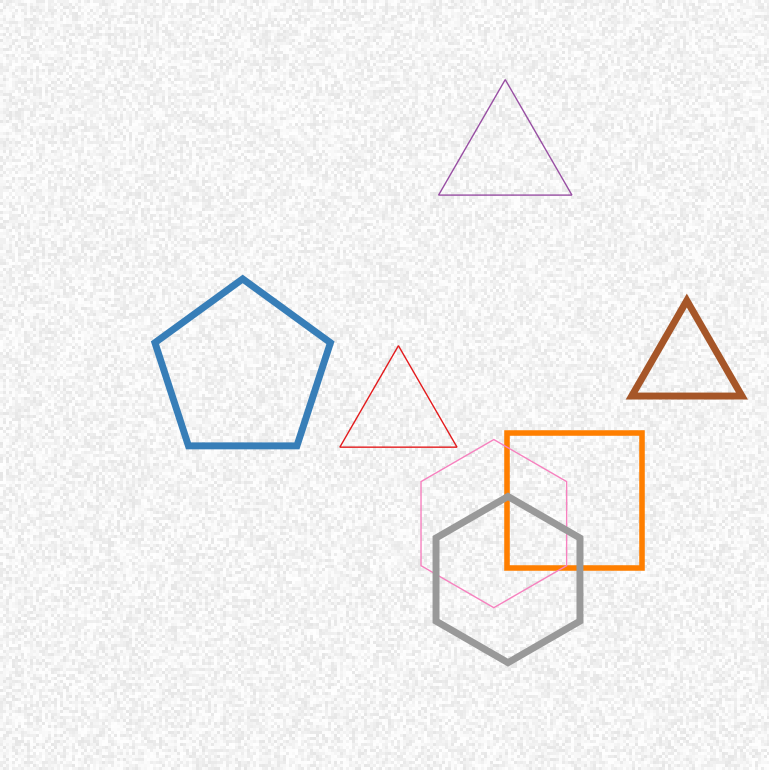[{"shape": "triangle", "thickness": 0.5, "radius": 0.44, "center": [0.517, 0.463]}, {"shape": "pentagon", "thickness": 2.5, "radius": 0.6, "center": [0.315, 0.518]}, {"shape": "triangle", "thickness": 0.5, "radius": 0.5, "center": [0.656, 0.797]}, {"shape": "square", "thickness": 2, "radius": 0.44, "center": [0.746, 0.35]}, {"shape": "triangle", "thickness": 2.5, "radius": 0.41, "center": [0.892, 0.527]}, {"shape": "hexagon", "thickness": 0.5, "radius": 0.55, "center": [0.641, 0.32]}, {"shape": "hexagon", "thickness": 2.5, "radius": 0.54, "center": [0.66, 0.247]}]